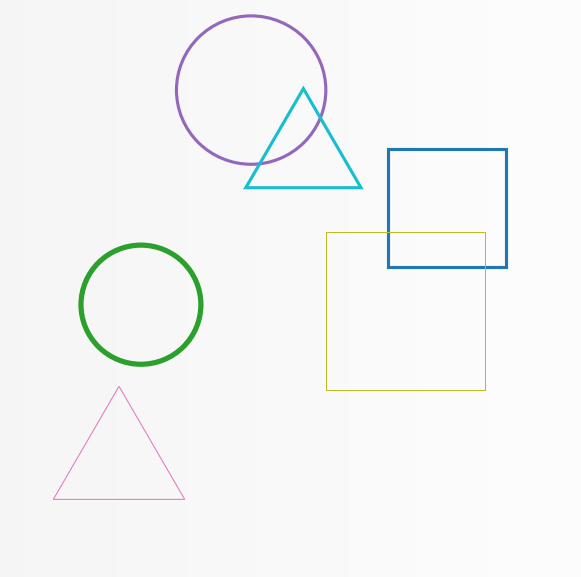[{"shape": "square", "thickness": 1.5, "radius": 0.51, "center": [0.769, 0.639]}, {"shape": "circle", "thickness": 2.5, "radius": 0.52, "center": [0.242, 0.472]}, {"shape": "circle", "thickness": 1.5, "radius": 0.64, "center": [0.432, 0.843]}, {"shape": "triangle", "thickness": 0.5, "radius": 0.65, "center": [0.205, 0.2]}, {"shape": "square", "thickness": 0.5, "radius": 0.68, "center": [0.698, 0.461]}, {"shape": "triangle", "thickness": 1.5, "radius": 0.57, "center": [0.522, 0.731]}]